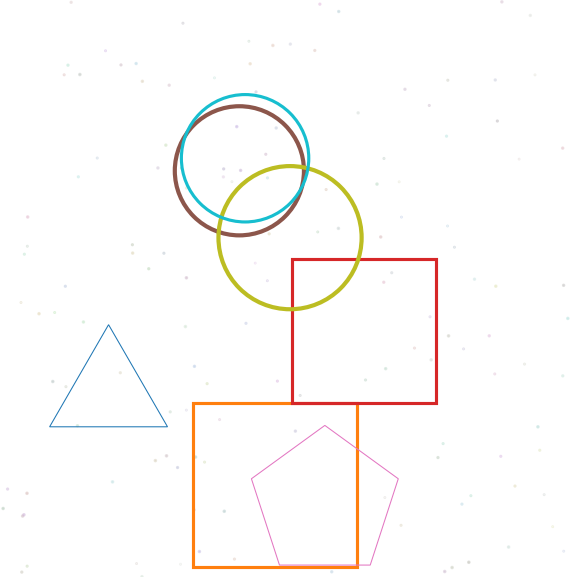[{"shape": "triangle", "thickness": 0.5, "radius": 0.59, "center": [0.188, 0.319]}, {"shape": "square", "thickness": 1.5, "radius": 0.71, "center": [0.476, 0.159]}, {"shape": "square", "thickness": 1.5, "radius": 0.62, "center": [0.63, 0.426]}, {"shape": "circle", "thickness": 2, "radius": 0.56, "center": [0.415, 0.703]}, {"shape": "pentagon", "thickness": 0.5, "radius": 0.67, "center": [0.563, 0.129]}, {"shape": "circle", "thickness": 2, "radius": 0.62, "center": [0.502, 0.588]}, {"shape": "circle", "thickness": 1.5, "radius": 0.55, "center": [0.424, 0.725]}]